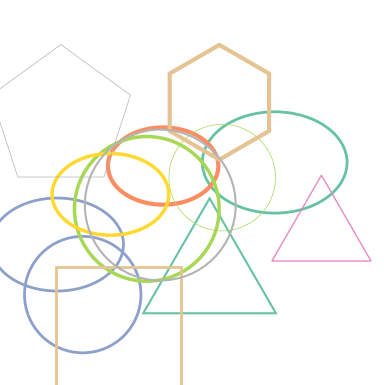[{"shape": "triangle", "thickness": 1.5, "radius": 0.99, "center": [0.544, 0.286]}, {"shape": "oval", "thickness": 2, "radius": 0.94, "center": [0.714, 0.578]}, {"shape": "oval", "thickness": 3, "radius": 0.72, "center": [0.424, 0.569]}, {"shape": "circle", "thickness": 2, "radius": 0.76, "center": [0.215, 0.235]}, {"shape": "oval", "thickness": 2, "radius": 0.86, "center": [0.148, 0.365]}, {"shape": "triangle", "thickness": 1, "radius": 0.74, "center": [0.835, 0.396]}, {"shape": "circle", "thickness": 0.5, "radius": 0.69, "center": [0.577, 0.539]}, {"shape": "circle", "thickness": 2.5, "radius": 0.94, "center": [0.381, 0.457]}, {"shape": "oval", "thickness": 2.5, "radius": 0.76, "center": [0.287, 0.495]}, {"shape": "hexagon", "thickness": 3, "radius": 0.75, "center": [0.57, 0.734]}, {"shape": "square", "thickness": 2, "radius": 0.81, "center": [0.308, 0.145]}, {"shape": "circle", "thickness": 1.5, "radius": 0.98, "center": [0.416, 0.468]}, {"shape": "pentagon", "thickness": 0.5, "radius": 0.95, "center": [0.158, 0.694]}]